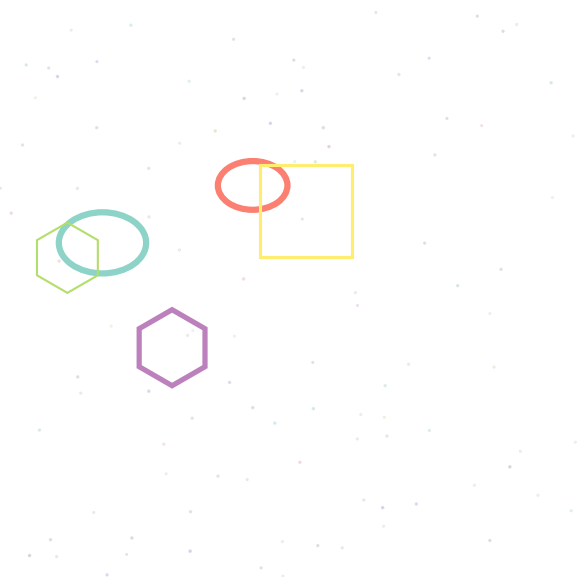[{"shape": "oval", "thickness": 3, "radius": 0.38, "center": [0.177, 0.579]}, {"shape": "oval", "thickness": 3, "radius": 0.3, "center": [0.437, 0.678]}, {"shape": "hexagon", "thickness": 1, "radius": 0.3, "center": [0.117, 0.553]}, {"shape": "hexagon", "thickness": 2.5, "radius": 0.33, "center": [0.298, 0.397]}, {"shape": "square", "thickness": 1.5, "radius": 0.4, "center": [0.529, 0.634]}]